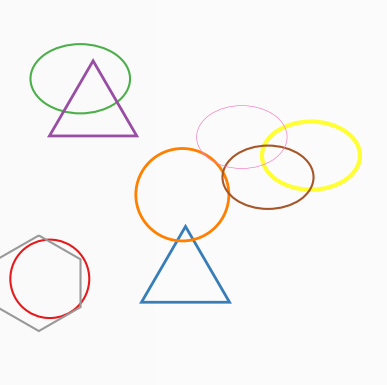[{"shape": "circle", "thickness": 1.5, "radius": 0.51, "center": [0.129, 0.276]}, {"shape": "triangle", "thickness": 2, "radius": 0.66, "center": [0.479, 0.281]}, {"shape": "oval", "thickness": 1.5, "radius": 0.64, "center": [0.207, 0.795]}, {"shape": "triangle", "thickness": 2, "radius": 0.65, "center": [0.24, 0.712]}, {"shape": "circle", "thickness": 2, "radius": 0.6, "center": [0.471, 0.494]}, {"shape": "oval", "thickness": 3, "radius": 0.63, "center": [0.803, 0.596]}, {"shape": "oval", "thickness": 1.5, "radius": 0.59, "center": [0.692, 0.54]}, {"shape": "oval", "thickness": 0.5, "radius": 0.58, "center": [0.624, 0.644]}, {"shape": "hexagon", "thickness": 1.5, "radius": 0.62, "center": [0.1, 0.264]}]